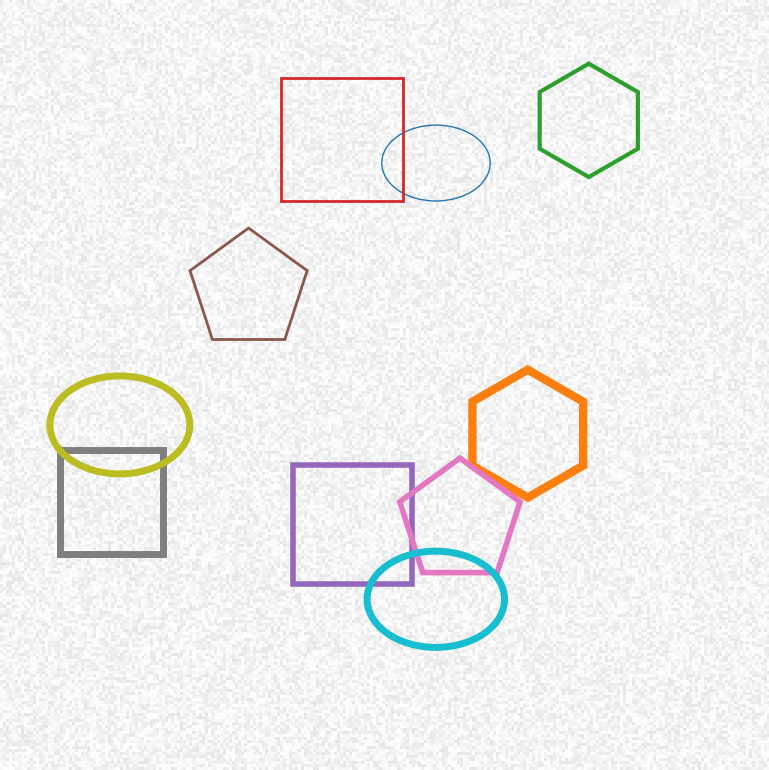[{"shape": "oval", "thickness": 0.5, "radius": 0.35, "center": [0.566, 0.788]}, {"shape": "hexagon", "thickness": 3, "radius": 0.42, "center": [0.685, 0.437]}, {"shape": "hexagon", "thickness": 1.5, "radius": 0.37, "center": [0.765, 0.844]}, {"shape": "square", "thickness": 1, "radius": 0.4, "center": [0.444, 0.819]}, {"shape": "square", "thickness": 2, "radius": 0.39, "center": [0.457, 0.318]}, {"shape": "pentagon", "thickness": 1, "radius": 0.4, "center": [0.323, 0.624]}, {"shape": "pentagon", "thickness": 2, "radius": 0.41, "center": [0.597, 0.323]}, {"shape": "square", "thickness": 2.5, "radius": 0.34, "center": [0.145, 0.348]}, {"shape": "oval", "thickness": 2.5, "radius": 0.45, "center": [0.156, 0.448]}, {"shape": "oval", "thickness": 2.5, "radius": 0.45, "center": [0.566, 0.222]}]